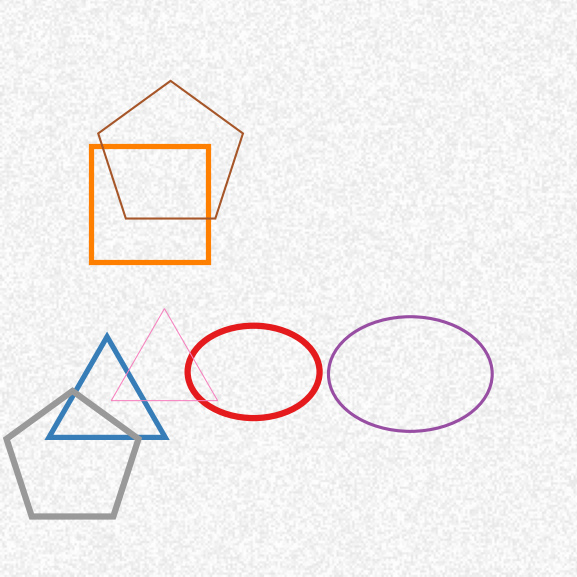[{"shape": "oval", "thickness": 3, "radius": 0.57, "center": [0.439, 0.355]}, {"shape": "triangle", "thickness": 2.5, "radius": 0.58, "center": [0.185, 0.3]}, {"shape": "oval", "thickness": 1.5, "radius": 0.71, "center": [0.711, 0.351]}, {"shape": "square", "thickness": 2.5, "radius": 0.51, "center": [0.259, 0.646]}, {"shape": "pentagon", "thickness": 1, "radius": 0.66, "center": [0.295, 0.727]}, {"shape": "triangle", "thickness": 0.5, "radius": 0.53, "center": [0.285, 0.359]}, {"shape": "pentagon", "thickness": 3, "radius": 0.6, "center": [0.126, 0.202]}]